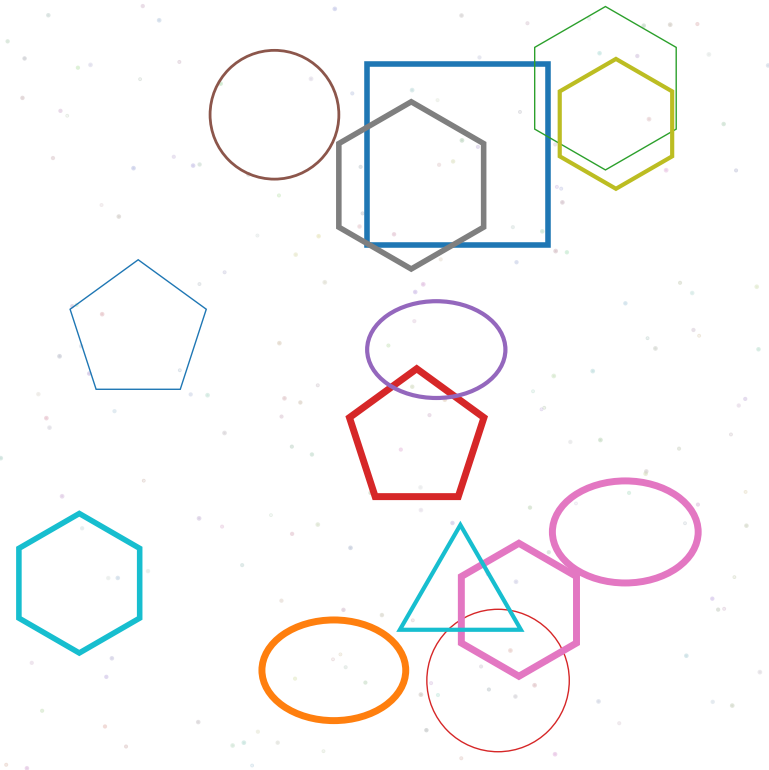[{"shape": "pentagon", "thickness": 0.5, "radius": 0.46, "center": [0.179, 0.57]}, {"shape": "square", "thickness": 2, "radius": 0.59, "center": [0.594, 0.799]}, {"shape": "oval", "thickness": 2.5, "radius": 0.47, "center": [0.434, 0.129]}, {"shape": "hexagon", "thickness": 0.5, "radius": 0.53, "center": [0.786, 0.885]}, {"shape": "circle", "thickness": 0.5, "radius": 0.46, "center": [0.647, 0.116]}, {"shape": "pentagon", "thickness": 2.5, "radius": 0.46, "center": [0.541, 0.429]}, {"shape": "oval", "thickness": 1.5, "radius": 0.45, "center": [0.567, 0.546]}, {"shape": "circle", "thickness": 1, "radius": 0.42, "center": [0.356, 0.851]}, {"shape": "oval", "thickness": 2.5, "radius": 0.47, "center": [0.812, 0.309]}, {"shape": "hexagon", "thickness": 2.5, "radius": 0.43, "center": [0.674, 0.208]}, {"shape": "hexagon", "thickness": 2, "radius": 0.54, "center": [0.534, 0.759]}, {"shape": "hexagon", "thickness": 1.5, "radius": 0.42, "center": [0.8, 0.839]}, {"shape": "hexagon", "thickness": 2, "radius": 0.45, "center": [0.103, 0.243]}, {"shape": "triangle", "thickness": 1.5, "radius": 0.45, "center": [0.598, 0.228]}]